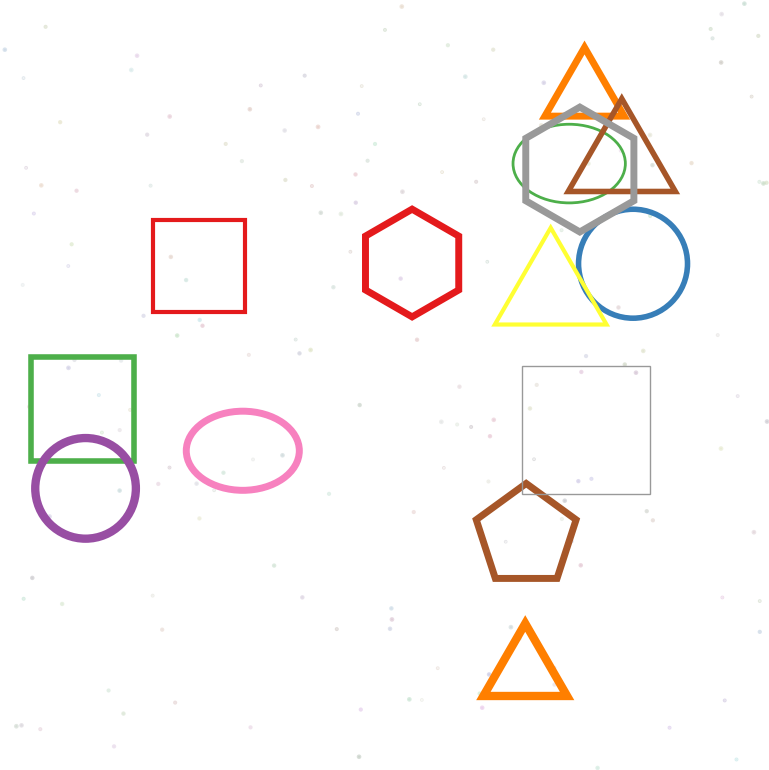[{"shape": "hexagon", "thickness": 2.5, "radius": 0.35, "center": [0.535, 0.658]}, {"shape": "square", "thickness": 1.5, "radius": 0.3, "center": [0.259, 0.655]}, {"shape": "circle", "thickness": 2, "radius": 0.35, "center": [0.822, 0.658]}, {"shape": "oval", "thickness": 1, "radius": 0.36, "center": [0.739, 0.788]}, {"shape": "square", "thickness": 2, "radius": 0.34, "center": [0.107, 0.469]}, {"shape": "circle", "thickness": 3, "radius": 0.33, "center": [0.111, 0.366]}, {"shape": "triangle", "thickness": 3, "radius": 0.31, "center": [0.682, 0.127]}, {"shape": "triangle", "thickness": 2.5, "radius": 0.3, "center": [0.759, 0.879]}, {"shape": "triangle", "thickness": 1.5, "radius": 0.42, "center": [0.715, 0.62]}, {"shape": "pentagon", "thickness": 2.5, "radius": 0.34, "center": [0.683, 0.304]}, {"shape": "triangle", "thickness": 2, "radius": 0.4, "center": [0.808, 0.791]}, {"shape": "oval", "thickness": 2.5, "radius": 0.37, "center": [0.315, 0.415]}, {"shape": "hexagon", "thickness": 2.5, "radius": 0.41, "center": [0.753, 0.78]}, {"shape": "square", "thickness": 0.5, "radius": 0.41, "center": [0.761, 0.441]}]